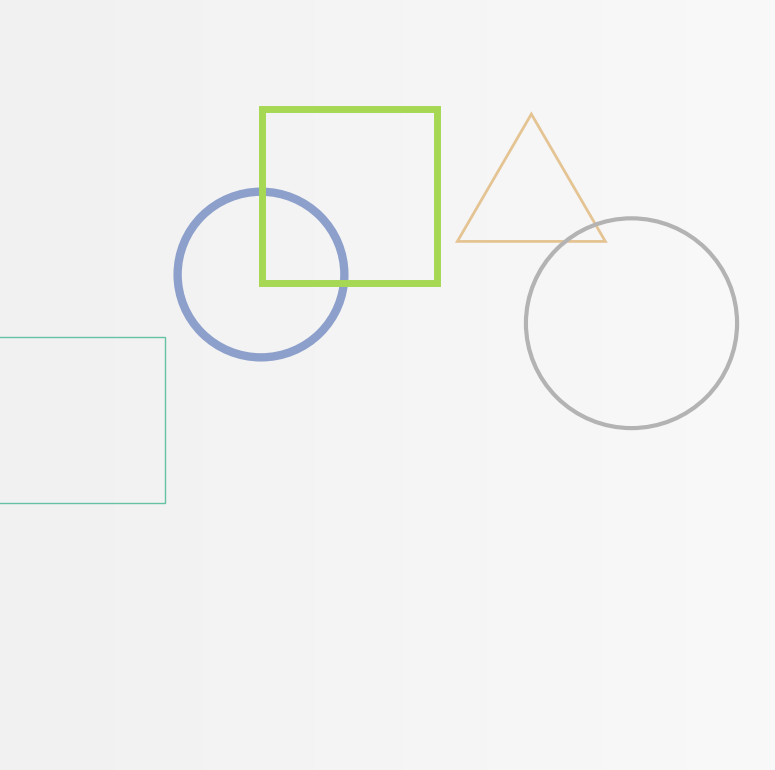[{"shape": "square", "thickness": 0.5, "radius": 0.54, "center": [0.105, 0.455]}, {"shape": "circle", "thickness": 3, "radius": 0.54, "center": [0.337, 0.643]}, {"shape": "square", "thickness": 2.5, "radius": 0.56, "center": [0.451, 0.745]}, {"shape": "triangle", "thickness": 1, "radius": 0.55, "center": [0.686, 0.742]}, {"shape": "circle", "thickness": 1.5, "radius": 0.68, "center": [0.815, 0.58]}]